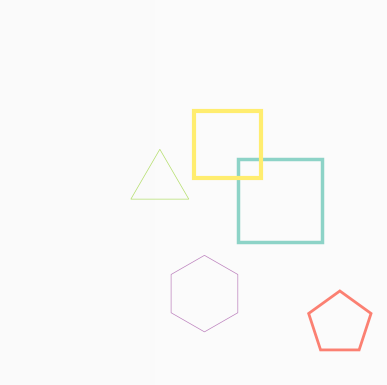[{"shape": "square", "thickness": 2.5, "radius": 0.54, "center": [0.723, 0.479]}, {"shape": "pentagon", "thickness": 2, "radius": 0.42, "center": [0.877, 0.16]}, {"shape": "triangle", "thickness": 0.5, "radius": 0.43, "center": [0.412, 0.526]}, {"shape": "hexagon", "thickness": 0.5, "radius": 0.5, "center": [0.528, 0.237]}, {"shape": "square", "thickness": 3, "radius": 0.44, "center": [0.587, 0.625]}]